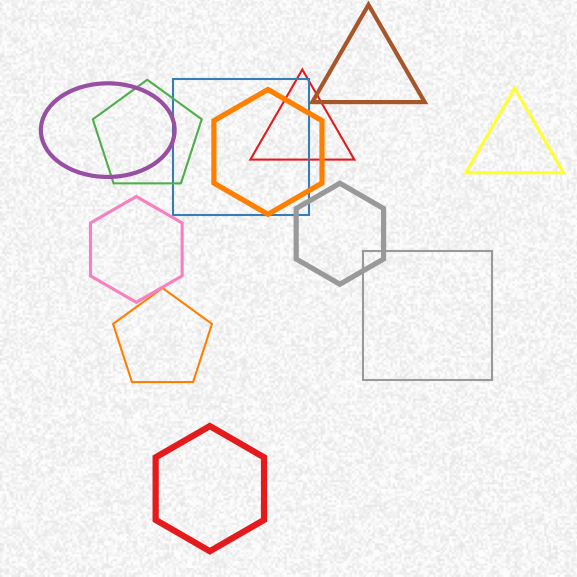[{"shape": "triangle", "thickness": 1, "radius": 0.52, "center": [0.524, 0.775]}, {"shape": "hexagon", "thickness": 3, "radius": 0.54, "center": [0.363, 0.153]}, {"shape": "square", "thickness": 1, "radius": 0.59, "center": [0.418, 0.744]}, {"shape": "pentagon", "thickness": 1, "radius": 0.5, "center": [0.255, 0.762]}, {"shape": "oval", "thickness": 2, "radius": 0.58, "center": [0.187, 0.774]}, {"shape": "pentagon", "thickness": 1, "radius": 0.45, "center": [0.281, 0.41]}, {"shape": "hexagon", "thickness": 2.5, "radius": 0.54, "center": [0.464, 0.736]}, {"shape": "triangle", "thickness": 1.5, "radius": 0.49, "center": [0.891, 0.749]}, {"shape": "triangle", "thickness": 2, "radius": 0.56, "center": [0.638, 0.879]}, {"shape": "hexagon", "thickness": 1.5, "radius": 0.46, "center": [0.236, 0.567]}, {"shape": "square", "thickness": 1, "radius": 0.56, "center": [0.74, 0.454]}, {"shape": "hexagon", "thickness": 2.5, "radius": 0.44, "center": [0.589, 0.594]}]